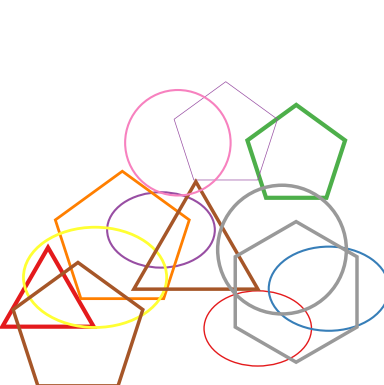[{"shape": "triangle", "thickness": 3, "radius": 0.68, "center": [0.125, 0.22]}, {"shape": "oval", "thickness": 1, "radius": 0.7, "center": [0.67, 0.147]}, {"shape": "oval", "thickness": 1.5, "radius": 0.78, "center": [0.854, 0.25]}, {"shape": "pentagon", "thickness": 3, "radius": 0.67, "center": [0.769, 0.594]}, {"shape": "oval", "thickness": 1.5, "radius": 0.7, "center": [0.418, 0.403]}, {"shape": "pentagon", "thickness": 0.5, "radius": 0.71, "center": [0.586, 0.647]}, {"shape": "pentagon", "thickness": 2, "radius": 0.91, "center": [0.318, 0.372]}, {"shape": "oval", "thickness": 2, "radius": 0.93, "center": [0.247, 0.28]}, {"shape": "triangle", "thickness": 2.5, "radius": 0.93, "center": [0.509, 0.342]}, {"shape": "pentagon", "thickness": 2.5, "radius": 0.89, "center": [0.203, 0.141]}, {"shape": "circle", "thickness": 1.5, "radius": 0.68, "center": [0.462, 0.629]}, {"shape": "hexagon", "thickness": 2.5, "radius": 0.91, "center": [0.769, 0.242]}, {"shape": "circle", "thickness": 2.5, "radius": 0.84, "center": [0.732, 0.352]}]